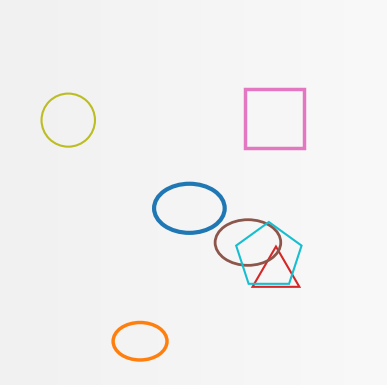[{"shape": "oval", "thickness": 3, "radius": 0.46, "center": [0.489, 0.459]}, {"shape": "oval", "thickness": 2.5, "radius": 0.35, "center": [0.361, 0.114]}, {"shape": "triangle", "thickness": 1.5, "radius": 0.35, "center": [0.712, 0.29]}, {"shape": "oval", "thickness": 2, "radius": 0.42, "center": [0.64, 0.37]}, {"shape": "square", "thickness": 2.5, "radius": 0.38, "center": [0.708, 0.692]}, {"shape": "circle", "thickness": 1.5, "radius": 0.34, "center": [0.176, 0.688]}, {"shape": "pentagon", "thickness": 1.5, "radius": 0.44, "center": [0.694, 0.335]}]